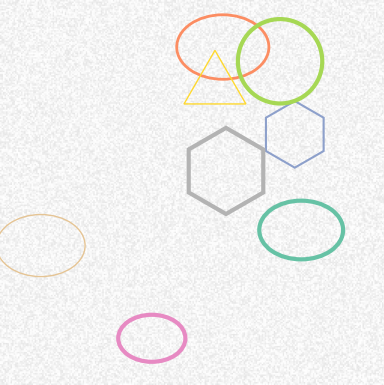[{"shape": "oval", "thickness": 3, "radius": 0.54, "center": [0.782, 0.403]}, {"shape": "oval", "thickness": 2, "radius": 0.6, "center": [0.579, 0.878]}, {"shape": "hexagon", "thickness": 1.5, "radius": 0.43, "center": [0.766, 0.651]}, {"shape": "oval", "thickness": 3, "radius": 0.44, "center": [0.394, 0.121]}, {"shape": "circle", "thickness": 3, "radius": 0.55, "center": [0.727, 0.841]}, {"shape": "triangle", "thickness": 1, "radius": 0.46, "center": [0.558, 0.776]}, {"shape": "oval", "thickness": 1, "radius": 0.58, "center": [0.106, 0.362]}, {"shape": "hexagon", "thickness": 3, "radius": 0.56, "center": [0.587, 0.556]}]